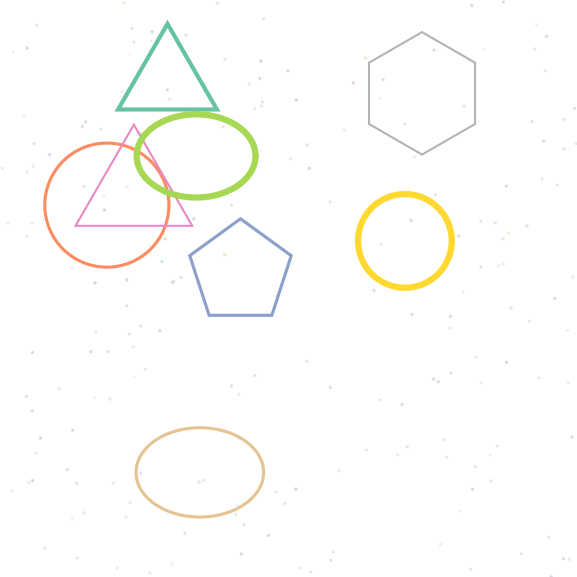[{"shape": "triangle", "thickness": 2, "radius": 0.49, "center": [0.29, 0.859]}, {"shape": "circle", "thickness": 1.5, "radius": 0.54, "center": [0.185, 0.644]}, {"shape": "pentagon", "thickness": 1.5, "radius": 0.46, "center": [0.416, 0.528]}, {"shape": "triangle", "thickness": 1, "radius": 0.58, "center": [0.232, 0.666]}, {"shape": "oval", "thickness": 3, "radius": 0.51, "center": [0.34, 0.729]}, {"shape": "circle", "thickness": 3, "radius": 0.41, "center": [0.701, 0.582]}, {"shape": "oval", "thickness": 1.5, "radius": 0.55, "center": [0.346, 0.181]}, {"shape": "hexagon", "thickness": 1, "radius": 0.53, "center": [0.731, 0.837]}]